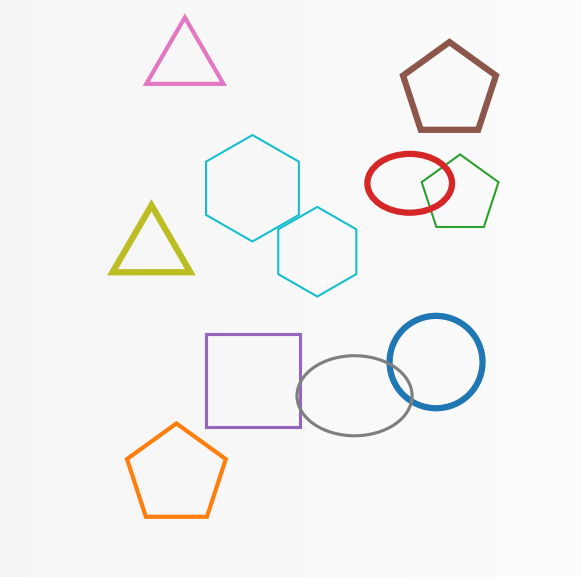[{"shape": "circle", "thickness": 3, "radius": 0.4, "center": [0.75, 0.372]}, {"shape": "pentagon", "thickness": 2, "radius": 0.45, "center": [0.303, 0.177]}, {"shape": "pentagon", "thickness": 1, "radius": 0.35, "center": [0.792, 0.662]}, {"shape": "oval", "thickness": 3, "radius": 0.36, "center": [0.705, 0.682]}, {"shape": "square", "thickness": 1.5, "radius": 0.4, "center": [0.436, 0.34]}, {"shape": "pentagon", "thickness": 3, "radius": 0.42, "center": [0.773, 0.842]}, {"shape": "triangle", "thickness": 2, "radius": 0.38, "center": [0.318, 0.892]}, {"shape": "oval", "thickness": 1.5, "radius": 0.5, "center": [0.61, 0.314]}, {"shape": "triangle", "thickness": 3, "radius": 0.39, "center": [0.261, 0.566]}, {"shape": "hexagon", "thickness": 1, "radius": 0.39, "center": [0.546, 0.563]}, {"shape": "hexagon", "thickness": 1, "radius": 0.46, "center": [0.434, 0.673]}]